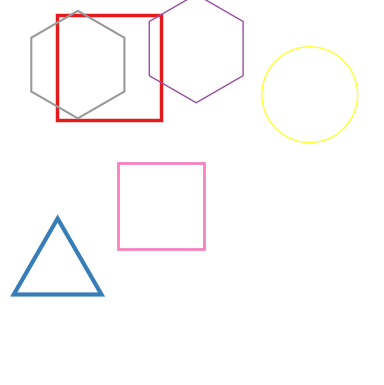[{"shape": "square", "thickness": 2.5, "radius": 0.68, "center": [0.283, 0.825]}, {"shape": "triangle", "thickness": 3, "radius": 0.66, "center": [0.15, 0.301]}, {"shape": "hexagon", "thickness": 1, "radius": 0.7, "center": [0.51, 0.874]}, {"shape": "circle", "thickness": 1, "radius": 0.62, "center": [0.804, 0.754]}, {"shape": "square", "thickness": 2, "radius": 0.56, "center": [0.419, 0.466]}, {"shape": "hexagon", "thickness": 1.5, "radius": 0.7, "center": [0.202, 0.832]}]